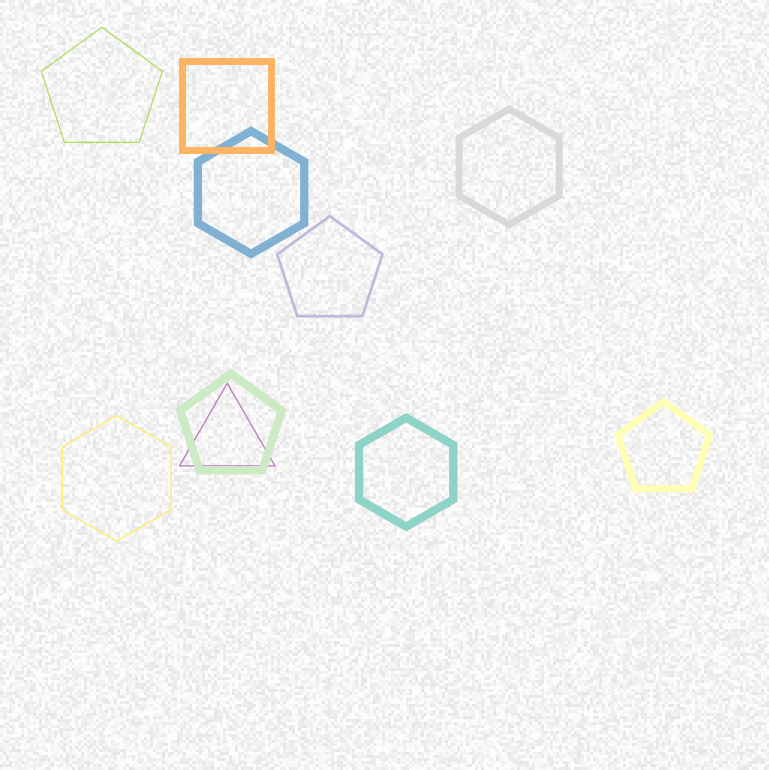[{"shape": "hexagon", "thickness": 3, "radius": 0.35, "center": [0.528, 0.387]}, {"shape": "pentagon", "thickness": 2.5, "radius": 0.31, "center": [0.862, 0.416]}, {"shape": "pentagon", "thickness": 1, "radius": 0.36, "center": [0.428, 0.648]}, {"shape": "hexagon", "thickness": 3, "radius": 0.4, "center": [0.326, 0.75]}, {"shape": "square", "thickness": 2.5, "radius": 0.29, "center": [0.294, 0.862]}, {"shape": "pentagon", "thickness": 0.5, "radius": 0.41, "center": [0.132, 0.882]}, {"shape": "hexagon", "thickness": 2.5, "radius": 0.38, "center": [0.661, 0.783]}, {"shape": "triangle", "thickness": 0.5, "radius": 0.36, "center": [0.295, 0.431]}, {"shape": "pentagon", "thickness": 3, "radius": 0.35, "center": [0.3, 0.445]}, {"shape": "hexagon", "thickness": 0.5, "radius": 0.41, "center": [0.152, 0.379]}]